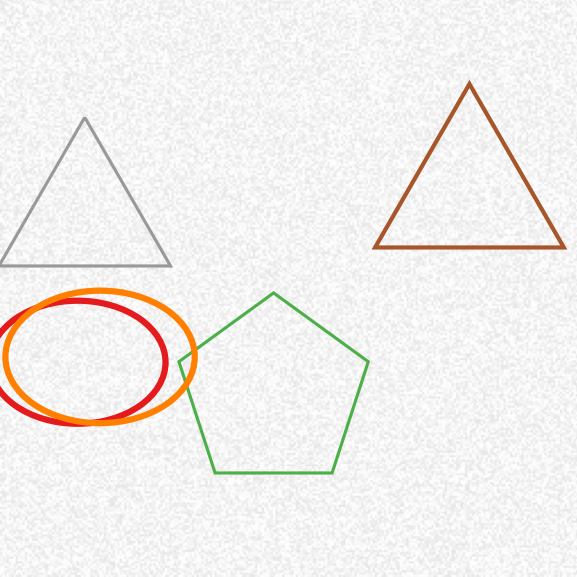[{"shape": "oval", "thickness": 3, "radius": 0.76, "center": [0.134, 0.372]}, {"shape": "pentagon", "thickness": 1.5, "radius": 0.86, "center": [0.474, 0.32]}, {"shape": "oval", "thickness": 3, "radius": 0.82, "center": [0.173, 0.381]}, {"shape": "triangle", "thickness": 2, "radius": 0.94, "center": [0.813, 0.665]}, {"shape": "triangle", "thickness": 1.5, "radius": 0.86, "center": [0.147, 0.624]}]